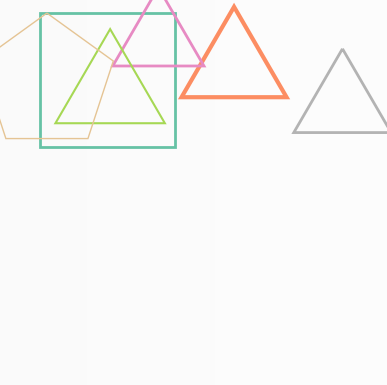[{"shape": "square", "thickness": 2, "radius": 0.87, "center": [0.277, 0.792]}, {"shape": "triangle", "thickness": 3, "radius": 0.78, "center": [0.604, 0.826]}, {"shape": "triangle", "thickness": 2, "radius": 0.68, "center": [0.409, 0.897]}, {"shape": "triangle", "thickness": 1.5, "radius": 0.81, "center": [0.284, 0.761]}, {"shape": "pentagon", "thickness": 1, "radius": 0.9, "center": [0.121, 0.786]}, {"shape": "triangle", "thickness": 2, "radius": 0.73, "center": [0.884, 0.728]}]